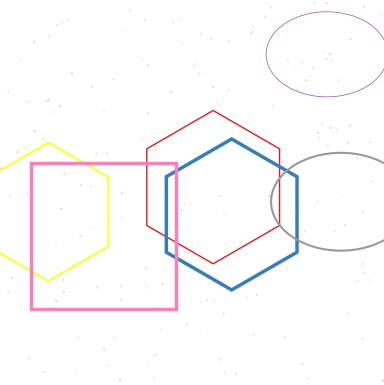[{"shape": "hexagon", "thickness": 1, "radius": 1.0, "center": [0.554, 0.514]}, {"shape": "hexagon", "thickness": 2.5, "radius": 0.98, "center": [0.602, 0.443]}, {"shape": "oval", "thickness": 0.5, "radius": 0.79, "center": [0.849, 0.859]}, {"shape": "hexagon", "thickness": 1.5, "radius": 0.9, "center": [0.126, 0.45]}, {"shape": "square", "thickness": 2.5, "radius": 0.95, "center": [0.268, 0.386]}, {"shape": "oval", "thickness": 1.5, "radius": 0.91, "center": [0.886, 0.476]}]